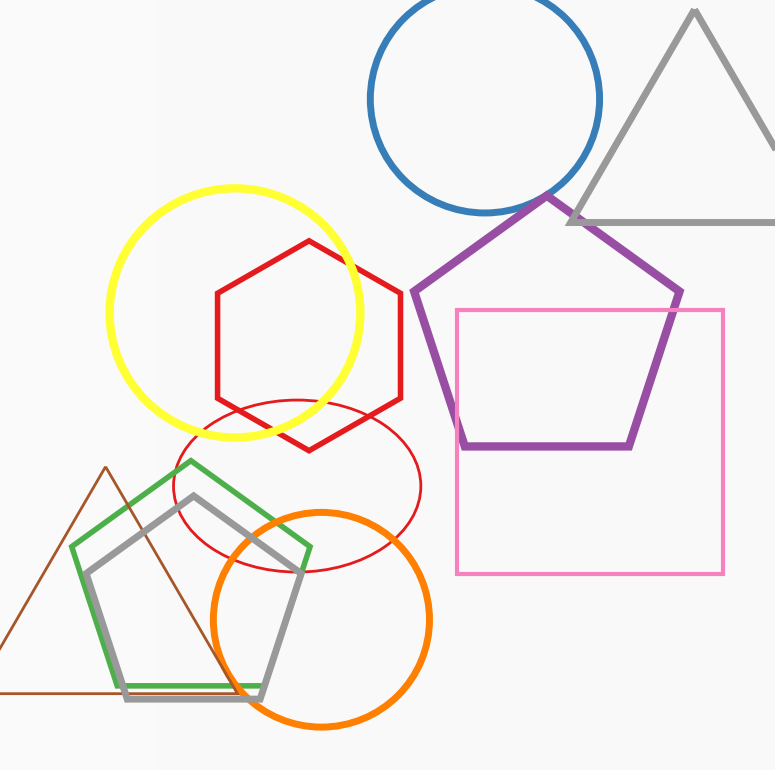[{"shape": "oval", "thickness": 1, "radius": 0.8, "center": [0.383, 0.369]}, {"shape": "hexagon", "thickness": 2, "radius": 0.68, "center": [0.399, 0.551]}, {"shape": "circle", "thickness": 2.5, "radius": 0.74, "center": [0.626, 0.871]}, {"shape": "pentagon", "thickness": 2, "radius": 0.81, "center": [0.246, 0.24]}, {"shape": "pentagon", "thickness": 3, "radius": 0.9, "center": [0.706, 0.566]}, {"shape": "circle", "thickness": 2.5, "radius": 0.7, "center": [0.415, 0.195]}, {"shape": "circle", "thickness": 3, "radius": 0.81, "center": [0.303, 0.594]}, {"shape": "triangle", "thickness": 1, "radius": 0.98, "center": [0.136, 0.197]}, {"shape": "square", "thickness": 1.5, "radius": 0.86, "center": [0.761, 0.426]}, {"shape": "pentagon", "thickness": 2.5, "radius": 0.73, "center": [0.25, 0.21]}, {"shape": "triangle", "thickness": 2.5, "radius": 0.92, "center": [0.896, 0.803]}]